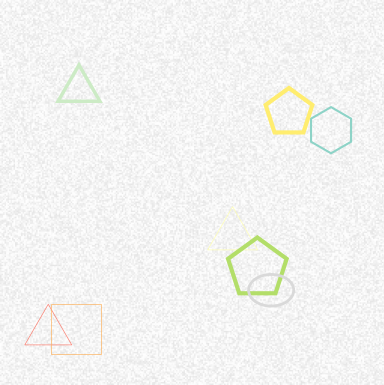[{"shape": "hexagon", "thickness": 1.5, "radius": 0.3, "center": [0.86, 0.662]}, {"shape": "triangle", "thickness": 0.5, "radius": 0.37, "center": [0.604, 0.388]}, {"shape": "triangle", "thickness": 0.5, "radius": 0.35, "center": [0.125, 0.139]}, {"shape": "square", "thickness": 0.5, "radius": 0.32, "center": [0.197, 0.146]}, {"shape": "pentagon", "thickness": 3, "radius": 0.4, "center": [0.668, 0.303]}, {"shape": "oval", "thickness": 2, "radius": 0.29, "center": [0.704, 0.246]}, {"shape": "triangle", "thickness": 2.5, "radius": 0.31, "center": [0.205, 0.768]}, {"shape": "pentagon", "thickness": 3, "radius": 0.32, "center": [0.751, 0.708]}]